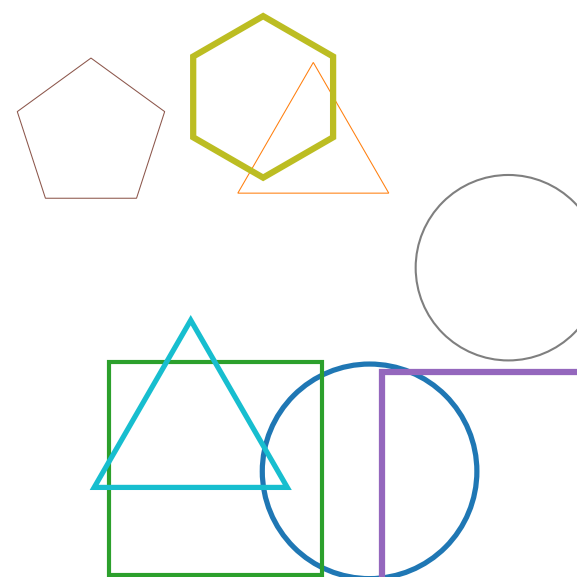[{"shape": "circle", "thickness": 2.5, "radius": 0.93, "center": [0.64, 0.183]}, {"shape": "triangle", "thickness": 0.5, "radius": 0.75, "center": [0.543, 0.74]}, {"shape": "square", "thickness": 2, "radius": 0.92, "center": [0.374, 0.188]}, {"shape": "square", "thickness": 3, "radius": 0.96, "center": [0.854, 0.163]}, {"shape": "pentagon", "thickness": 0.5, "radius": 0.67, "center": [0.158, 0.764]}, {"shape": "circle", "thickness": 1, "radius": 0.8, "center": [0.88, 0.536]}, {"shape": "hexagon", "thickness": 3, "radius": 0.7, "center": [0.456, 0.831]}, {"shape": "triangle", "thickness": 2.5, "radius": 0.97, "center": [0.33, 0.252]}]